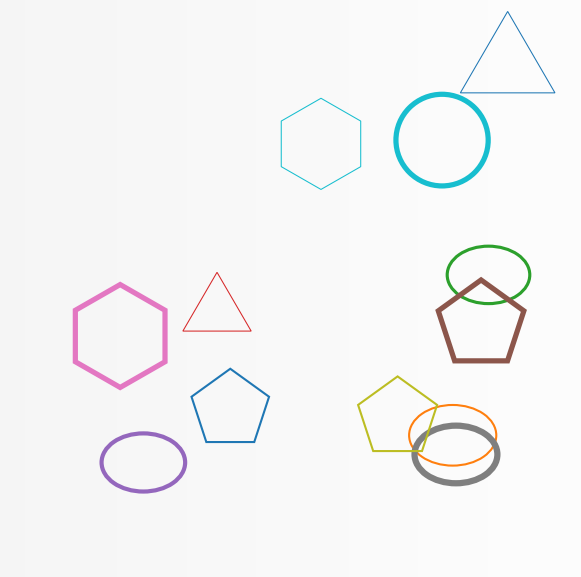[{"shape": "pentagon", "thickness": 1, "radius": 0.35, "center": [0.396, 0.29]}, {"shape": "triangle", "thickness": 0.5, "radius": 0.47, "center": [0.873, 0.885]}, {"shape": "oval", "thickness": 1, "radius": 0.37, "center": [0.779, 0.245]}, {"shape": "oval", "thickness": 1.5, "radius": 0.36, "center": [0.84, 0.523]}, {"shape": "triangle", "thickness": 0.5, "radius": 0.34, "center": [0.373, 0.46]}, {"shape": "oval", "thickness": 2, "radius": 0.36, "center": [0.247, 0.198]}, {"shape": "pentagon", "thickness": 2.5, "radius": 0.39, "center": [0.828, 0.437]}, {"shape": "hexagon", "thickness": 2.5, "radius": 0.45, "center": [0.207, 0.417]}, {"shape": "oval", "thickness": 3, "radius": 0.36, "center": [0.784, 0.212]}, {"shape": "pentagon", "thickness": 1, "radius": 0.36, "center": [0.684, 0.276]}, {"shape": "circle", "thickness": 2.5, "radius": 0.4, "center": [0.761, 0.757]}, {"shape": "hexagon", "thickness": 0.5, "radius": 0.39, "center": [0.552, 0.75]}]